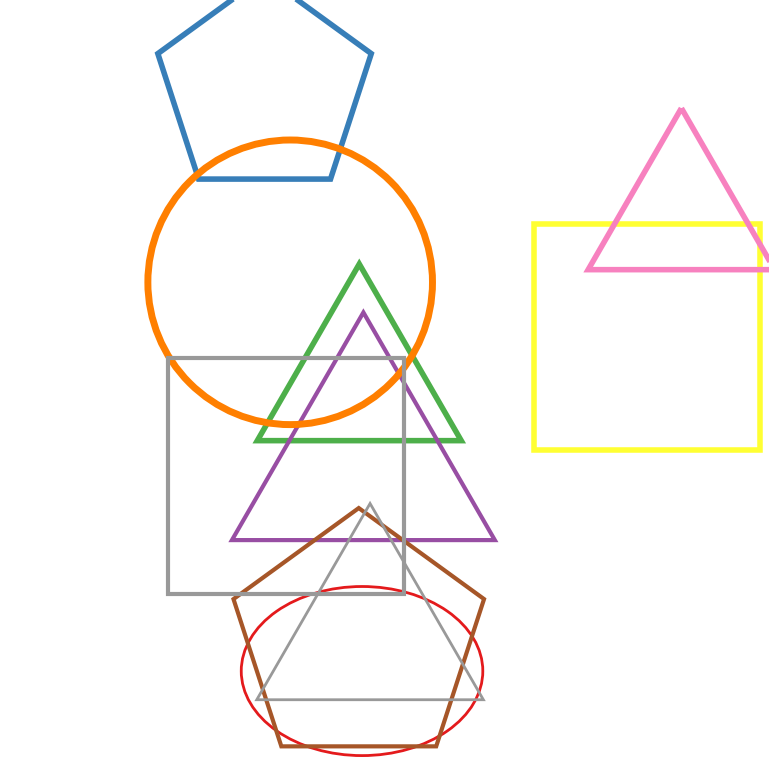[{"shape": "oval", "thickness": 1, "radius": 0.78, "center": [0.47, 0.129]}, {"shape": "pentagon", "thickness": 2, "radius": 0.73, "center": [0.344, 0.885]}, {"shape": "triangle", "thickness": 2, "radius": 0.76, "center": [0.467, 0.504]}, {"shape": "triangle", "thickness": 1.5, "radius": 0.99, "center": [0.472, 0.397]}, {"shape": "circle", "thickness": 2.5, "radius": 0.92, "center": [0.377, 0.633]}, {"shape": "square", "thickness": 2, "radius": 0.73, "center": [0.84, 0.563]}, {"shape": "pentagon", "thickness": 1.5, "radius": 0.86, "center": [0.466, 0.169]}, {"shape": "triangle", "thickness": 2, "radius": 0.7, "center": [0.885, 0.72]}, {"shape": "square", "thickness": 1.5, "radius": 0.76, "center": [0.372, 0.382]}, {"shape": "triangle", "thickness": 1, "radius": 0.85, "center": [0.481, 0.176]}]